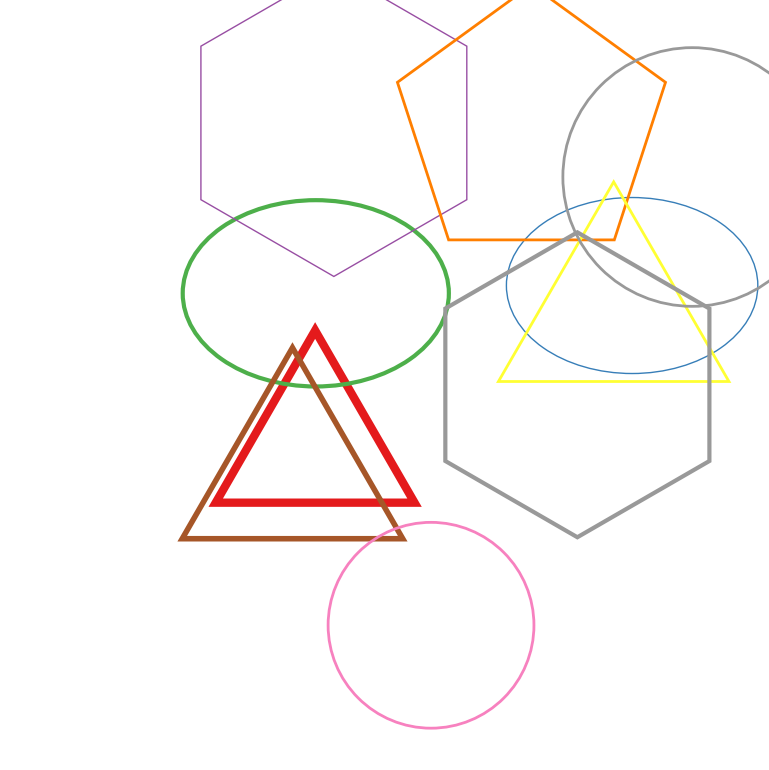[{"shape": "triangle", "thickness": 3, "radius": 0.75, "center": [0.409, 0.422]}, {"shape": "oval", "thickness": 0.5, "radius": 0.82, "center": [0.821, 0.629]}, {"shape": "oval", "thickness": 1.5, "radius": 0.86, "center": [0.41, 0.619]}, {"shape": "hexagon", "thickness": 0.5, "radius": 1.0, "center": [0.434, 0.84]}, {"shape": "pentagon", "thickness": 1, "radius": 0.92, "center": [0.69, 0.837]}, {"shape": "triangle", "thickness": 1, "radius": 0.86, "center": [0.797, 0.591]}, {"shape": "triangle", "thickness": 2, "radius": 0.83, "center": [0.38, 0.383]}, {"shape": "circle", "thickness": 1, "radius": 0.67, "center": [0.56, 0.188]}, {"shape": "circle", "thickness": 1, "radius": 0.84, "center": [0.899, 0.77]}, {"shape": "hexagon", "thickness": 1.5, "radius": 0.99, "center": [0.75, 0.5]}]